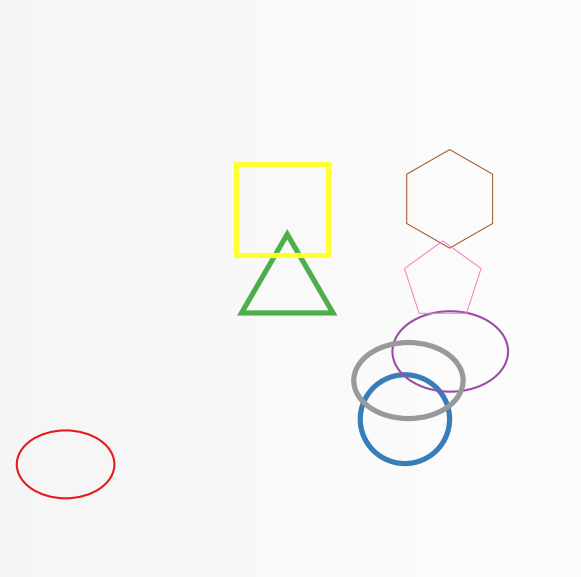[{"shape": "oval", "thickness": 1, "radius": 0.42, "center": [0.113, 0.195]}, {"shape": "circle", "thickness": 2.5, "radius": 0.38, "center": [0.697, 0.273]}, {"shape": "triangle", "thickness": 2.5, "radius": 0.45, "center": [0.494, 0.503]}, {"shape": "oval", "thickness": 1, "radius": 0.5, "center": [0.775, 0.391]}, {"shape": "square", "thickness": 2.5, "radius": 0.4, "center": [0.486, 0.637]}, {"shape": "hexagon", "thickness": 0.5, "radius": 0.43, "center": [0.774, 0.655]}, {"shape": "pentagon", "thickness": 0.5, "radius": 0.35, "center": [0.762, 0.513]}, {"shape": "oval", "thickness": 2.5, "radius": 0.47, "center": [0.703, 0.34]}]